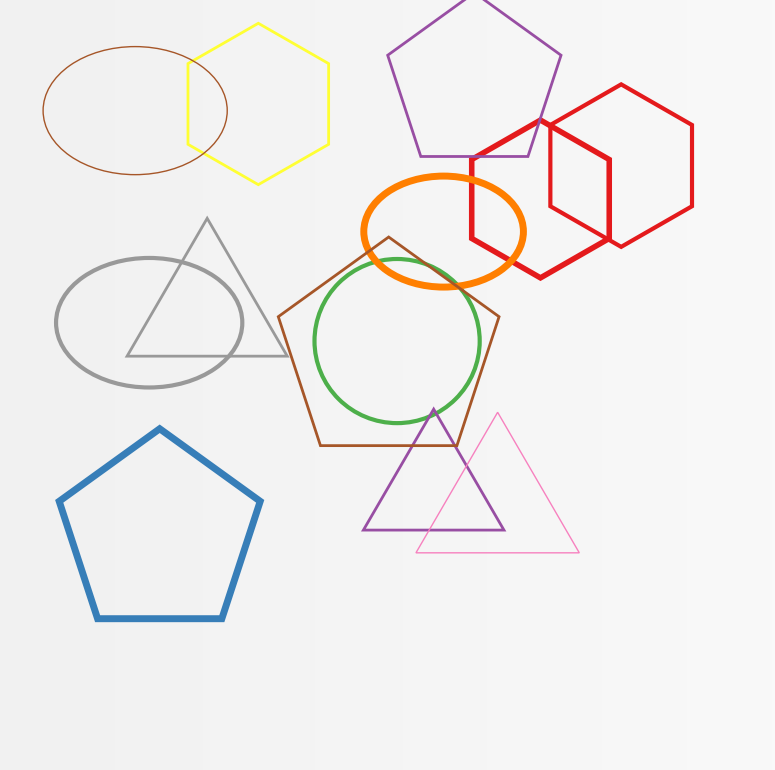[{"shape": "hexagon", "thickness": 1.5, "radius": 0.53, "center": [0.802, 0.785]}, {"shape": "hexagon", "thickness": 2, "radius": 0.51, "center": [0.697, 0.742]}, {"shape": "pentagon", "thickness": 2.5, "radius": 0.68, "center": [0.206, 0.307]}, {"shape": "circle", "thickness": 1.5, "radius": 0.53, "center": [0.512, 0.557]}, {"shape": "pentagon", "thickness": 1, "radius": 0.59, "center": [0.612, 0.892]}, {"shape": "triangle", "thickness": 1, "radius": 0.52, "center": [0.56, 0.364]}, {"shape": "oval", "thickness": 2.5, "radius": 0.51, "center": [0.572, 0.699]}, {"shape": "hexagon", "thickness": 1, "radius": 0.52, "center": [0.333, 0.865]}, {"shape": "oval", "thickness": 0.5, "radius": 0.59, "center": [0.174, 0.856]}, {"shape": "pentagon", "thickness": 1, "radius": 0.75, "center": [0.502, 0.542]}, {"shape": "triangle", "thickness": 0.5, "radius": 0.61, "center": [0.642, 0.343]}, {"shape": "triangle", "thickness": 1, "radius": 0.6, "center": [0.267, 0.597]}, {"shape": "oval", "thickness": 1.5, "radius": 0.6, "center": [0.192, 0.581]}]